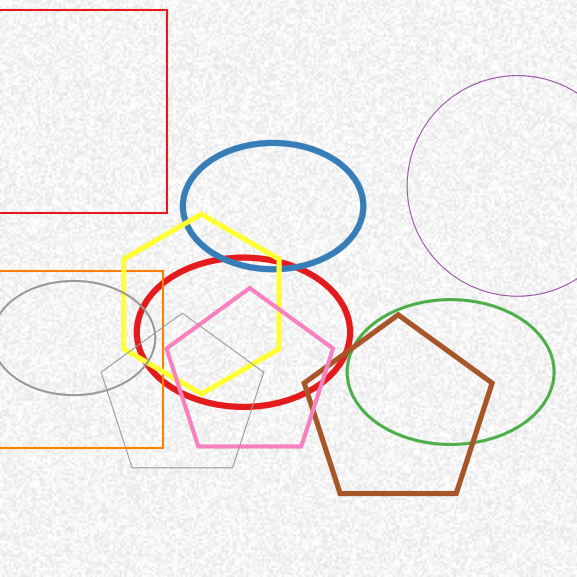[{"shape": "oval", "thickness": 3, "radius": 0.92, "center": [0.422, 0.424]}, {"shape": "square", "thickness": 1, "radius": 0.88, "center": [0.113, 0.806]}, {"shape": "oval", "thickness": 3, "radius": 0.78, "center": [0.473, 0.642]}, {"shape": "oval", "thickness": 1.5, "radius": 0.9, "center": [0.78, 0.355]}, {"shape": "circle", "thickness": 0.5, "radius": 0.96, "center": [0.896, 0.677]}, {"shape": "square", "thickness": 1, "radius": 0.77, "center": [0.129, 0.376]}, {"shape": "hexagon", "thickness": 2.5, "radius": 0.78, "center": [0.349, 0.473]}, {"shape": "pentagon", "thickness": 2.5, "radius": 0.86, "center": [0.689, 0.283]}, {"shape": "pentagon", "thickness": 2, "radius": 0.76, "center": [0.432, 0.349]}, {"shape": "oval", "thickness": 1, "radius": 0.71, "center": [0.128, 0.414]}, {"shape": "pentagon", "thickness": 0.5, "radius": 0.74, "center": [0.316, 0.309]}]